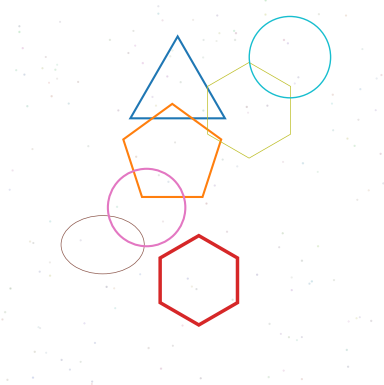[{"shape": "triangle", "thickness": 1.5, "radius": 0.71, "center": [0.461, 0.764]}, {"shape": "pentagon", "thickness": 1.5, "radius": 0.67, "center": [0.447, 0.597]}, {"shape": "hexagon", "thickness": 2.5, "radius": 0.58, "center": [0.516, 0.272]}, {"shape": "oval", "thickness": 0.5, "radius": 0.54, "center": [0.267, 0.364]}, {"shape": "circle", "thickness": 1.5, "radius": 0.5, "center": [0.381, 0.461]}, {"shape": "hexagon", "thickness": 0.5, "radius": 0.62, "center": [0.647, 0.714]}, {"shape": "circle", "thickness": 1, "radius": 0.53, "center": [0.753, 0.852]}]